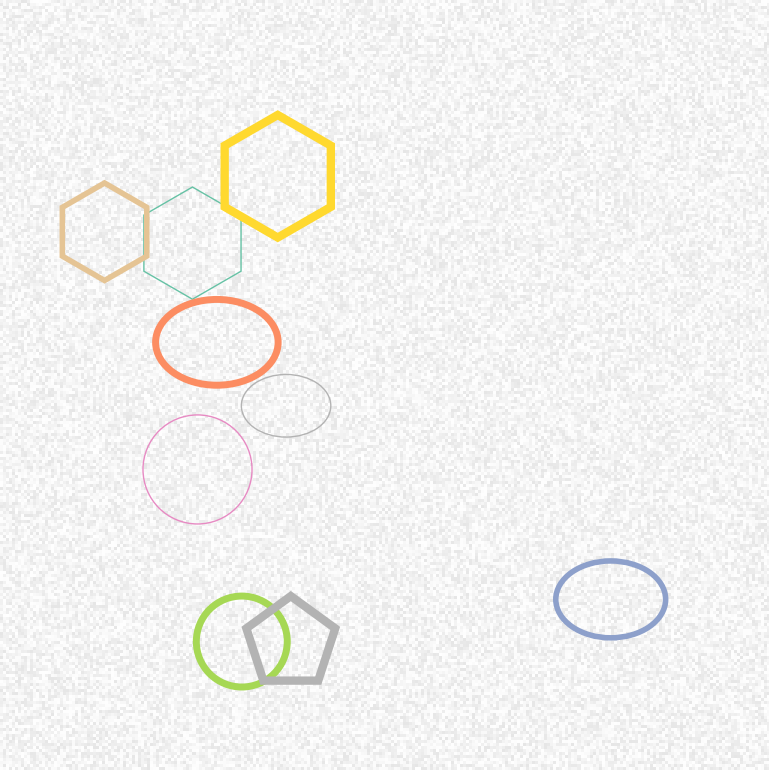[{"shape": "hexagon", "thickness": 0.5, "radius": 0.36, "center": [0.25, 0.684]}, {"shape": "oval", "thickness": 2.5, "radius": 0.4, "center": [0.282, 0.555]}, {"shape": "oval", "thickness": 2, "radius": 0.36, "center": [0.793, 0.222]}, {"shape": "circle", "thickness": 0.5, "radius": 0.35, "center": [0.257, 0.39]}, {"shape": "circle", "thickness": 2.5, "radius": 0.3, "center": [0.314, 0.167]}, {"shape": "hexagon", "thickness": 3, "radius": 0.4, "center": [0.361, 0.771]}, {"shape": "hexagon", "thickness": 2, "radius": 0.32, "center": [0.136, 0.699]}, {"shape": "pentagon", "thickness": 3, "radius": 0.3, "center": [0.378, 0.165]}, {"shape": "oval", "thickness": 0.5, "radius": 0.29, "center": [0.372, 0.473]}]